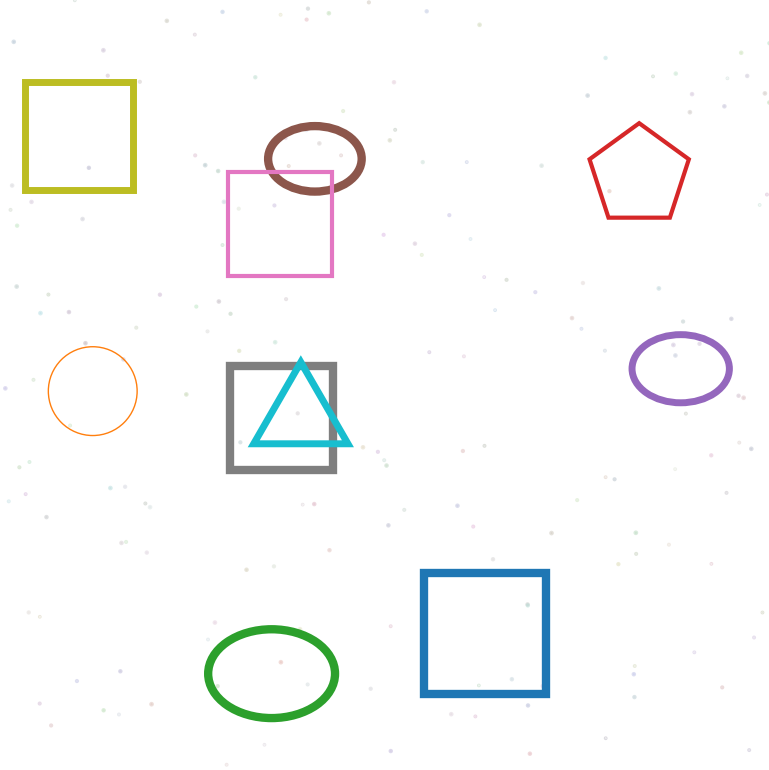[{"shape": "square", "thickness": 3, "radius": 0.39, "center": [0.63, 0.177]}, {"shape": "circle", "thickness": 0.5, "radius": 0.29, "center": [0.12, 0.492]}, {"shape": "oval", "thickness": 3, "radius": 0.41, "center": [0.353, 0.125]}, {"shape": "pentagon", "thickness": 1.5, "radius": 0.34, "center": [0.83, 0.772]}, {"shape": "oval", "thickness": 2.5, "radius": 0.32, "center": [0.884, 0.521]}, {"shape": "oval", "thickness": 3, "radius": 0.3, "center": [0.409, 0.794]}, {"shape": "square", "thickness": 1.5, "radius": 0.34, "center": [0.363, 0.709]}, {"shape": "square", "thickness": 3, "radius": 0.34, "center": [0.366, 0.457]}, {"shape": "square", "thickness": 2.5, "radius": 0.35, "center": [0.103, 0.824]}, {"shape": "triangle", "thickness": 2.5, "radius": 0.35, "center": [0.391, 0.459]}]